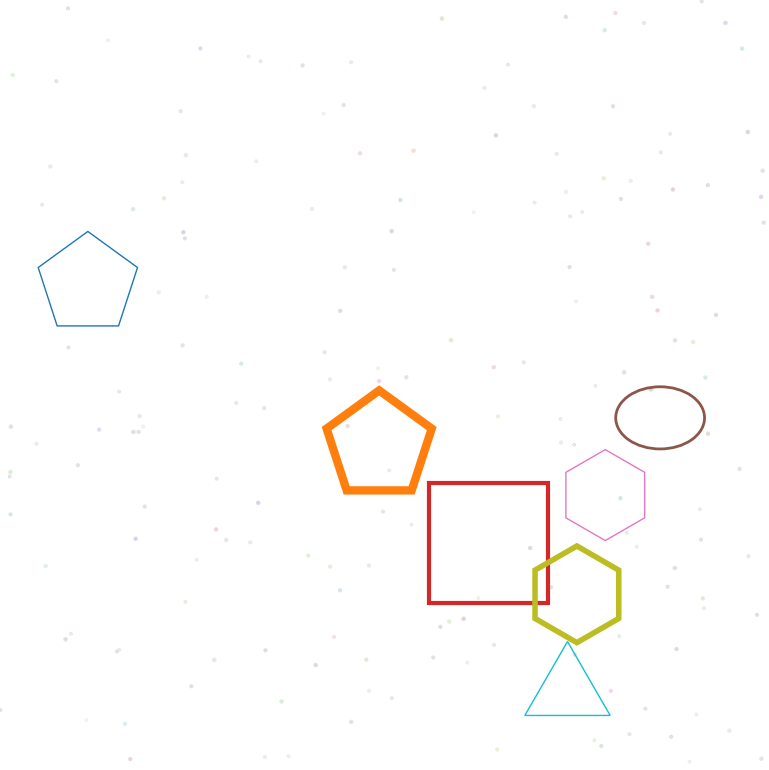[{"shape": "pentagon", "thickness": 0.5, "radius": 0.34, "center": [0.114, 0.632]}, {"shape": "pentagon", "thickness": 3, "radius": 0.36, "center": [0.492, 0.421]}, {"shape": "square", "thickness": 1.5, "radius": 0.39, "center": [0.634, 0.295]}, {"shape": "oval", "thickness": 1, "radius": 0.29, "center": [0.857, 0.457]}, {"shape": "hexagon", "thickness": 0.5, "radius": 0.3, "center": [0.786, 0.357]}, {"shape": "hexagon", "thickness": 2, "radius": 0.31, "center": [0.749, 0.228]}, {"shape": "triangle", "thickness": 0.5, "radius": 0.32, "center": [0.737, 0.103]}]